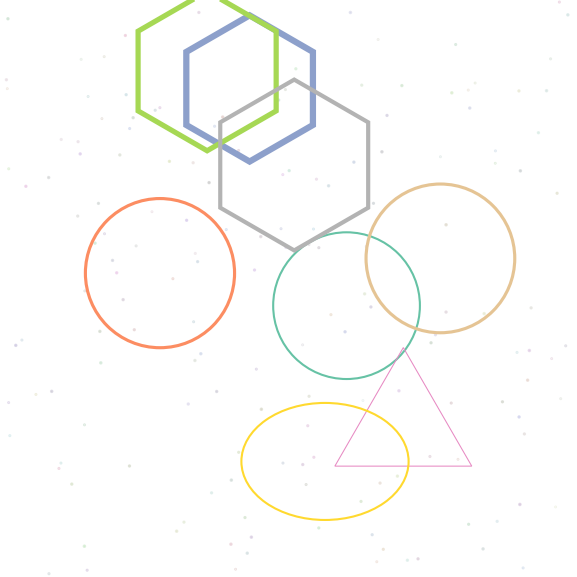[{"shape": "circle", "thickness": 1, "radius": 0.64, "center": [0.6, 0.47]}, {"shape": "circle", "thickness": 1.5, "radius": 0.65, "center": [0.277, 0.526]}, {"shape": "hexagon", "thickness": 3, "radius": 0.63, "center": [0.432, 0.846]}, {"shape": "triangle", "thickness": 0.5, "radius": 0.68, "center": [0.698, 0.26]}, {"shape": "hexagon", "thickness": 2.5, "radius": 0.69, "center": [0.359, 0.876]}, {"shape": "oval", "thickness": 1, "radius": 0.72, "center": [0.563, 0.2]}, {"shape": "circle", "thickness": 1.5, "radius": 0.64, "center": [0.763, 0.552]}, {"shape": "hexagon", "thickness": 2, "radius": 0.74, "center": [0.509, 0.713]}]